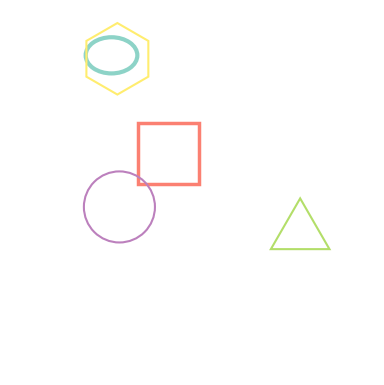[{"shape": "oval", "thickness": 3, "radius": 0.34, "center": [0.29, 0.856]}, {"shape": "square", "thickness": 2.5, "radius": 0.39, "center": [0.438, 0.601]}, {"shape": "triangle", "thickness": 1.5, "radius": 0.44, "center": [0.78, 0.397]}, {"shape": "circle", "thickness": 1.5, "radius": 0.46, "center": [0.31, 0.463]}, {"shape": "hexagon", "thickness": 1.5, "radius": 0.46, "center": [0.305, 0.847]}]